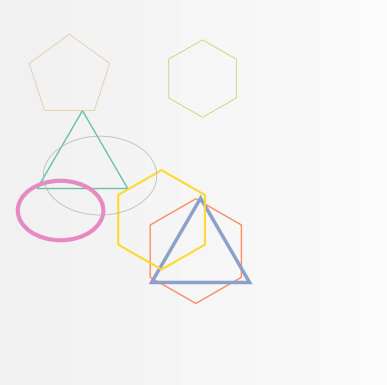[{"shape": "triangle", "thickness": 1, "radius": 0.67, "center": [0.213, 0.578]}, {"shape": "hexagon", "thickness": 1, "radius": 0.68, "center": [0.505, 0.348]}, {"shape": "triangle", "thickness": 2.5, "radius": 0.73, "center": [0.518, 0.339]}, {"shape": "oval", "thickness": 3, "radius": 0.55, "center": [0.156, 0.453]}, {"shape": "hexagon", "thickness": 0.5, "radius": 0.5, "center": [0.523, 0.796]}, {"shape": "hexagon", "thickness": 1.5, "radius": 0.65, "center": [0.417, 0.429]}, {"shape": "pentagon", "thickness": 0.5, "radius": 0.55, "center": [0.179, 0.802]}, {"shape": "oval", "thickness": 0.5, "radius": 0.73, "center": [0.258, 0.544]}]